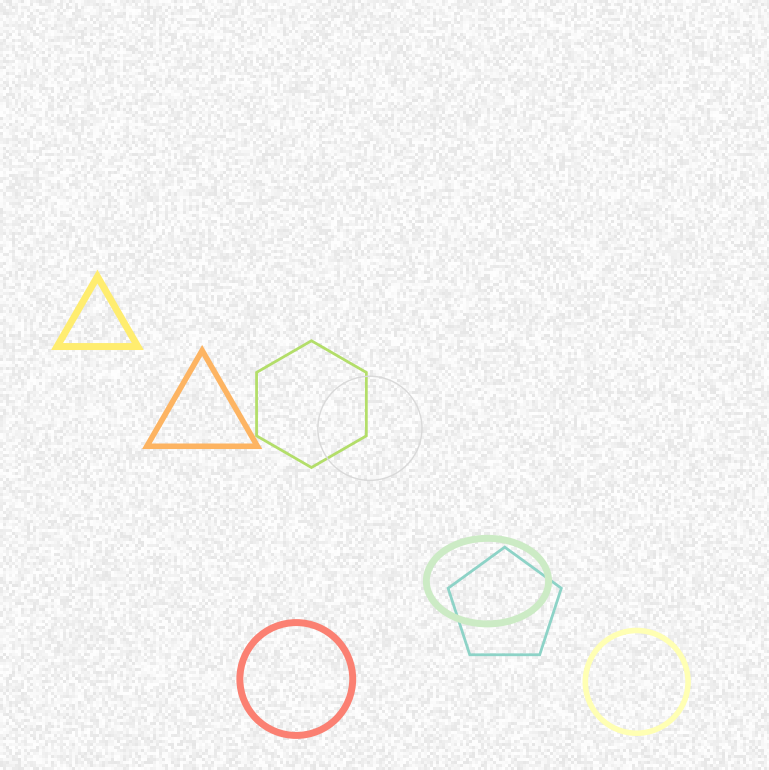[{"shape": "pentagon", "thickness": 1, "radius": 0.39, "center": [0.655, 0.212]}, {"shape": "circle", "thickness": 2, "radius": 0.33, "center": [0.827, 0.114]}, {"shape": "circle", "thickness": 2.5, "radius": 0.37, "center": [0.385, 0.118]}, {"shape": "triangle", "thickness": 2, "radius": 0.41, "center": [0.263, 0.462]}, {"shape": "hexagon", "thickness": 1, "radius": 0.41, "center": [0.404, 0.475]}, {"shape": "circle", "thickness": 0.5, "radius": 0.34, "center": [0.48, 0.444]}, {"shape": "oval", "thickness": 2.5, "radius": 0.4, "center": [0.633, 0.245]}, {"shape": "triangle", "thickness": 2.5, "radius": 0.3, "center": [0.127, 0.58]}]